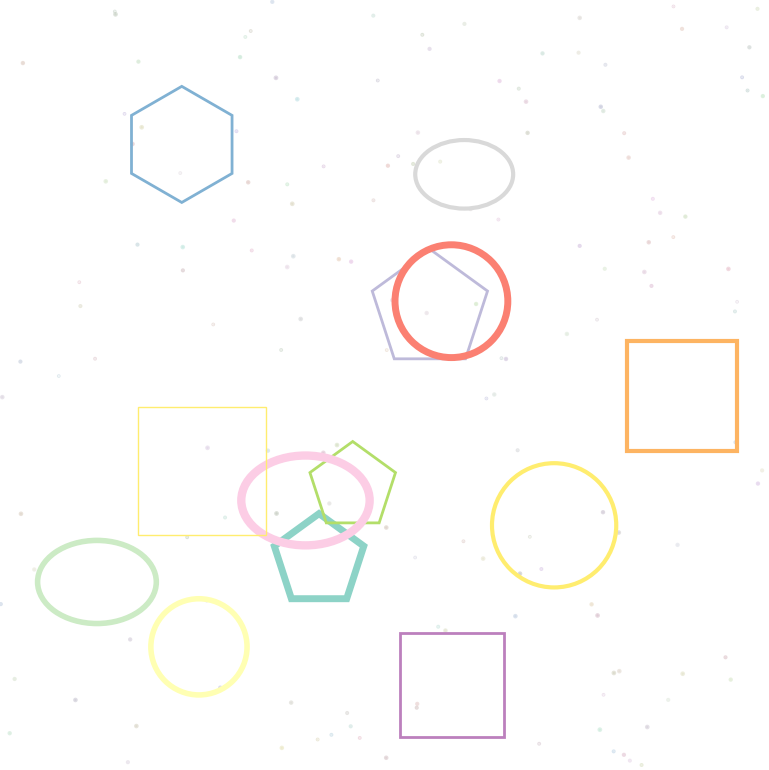[{"shape": "pentagon", "thickness": 2.5, "radius": 0.31, "center": [0.414, 0.272]}, {"shape": "circle", "thickness": 2, "radius": 0.31, "center": [0.258, 0.16]}, {"shape": "pentagon", "thickness": 1, "radius": 0.39, "center": [0.558, 0.598]}, {"shape": "circle", "thickness": 2.5, "radius": 0.37, "center": [0.586, 0.609]}, {"shape": "hexagon", "thickness": 1, "radius": 0.38, "center": [0.236, 0.812]}, {"shape": "square", "thickness": 1.5, "radius": 0.36, "center": [0.886, 0.486]}, {"shape": "pentagon", "thickness": 1, "radius": 0.29, "center": [0.458, 0.368]}, {"shape": "oval", "thickness": 3, "radius": 0.42, "center": [0.397, 0.35]}, {"shape": "oval", "thickness": 1.5, "radius": 0.32, "center": [0.603, 0.774]}, {"shape": "square", "thickness": 1, "radius": 0.34, "center": [0.587, 0.11]}, {"shape": "oval", "thickness": 2, "radius": 0.39, "center": [0.126, 0.244]}, {"shape": "circle", "thickness": 1.5, "radius": 0.4, "center": [0.72, 0.318]}, {"shape": "square", "thickness": 0.5, "radius": 0.42, "center": [0.263, 0.388]}]